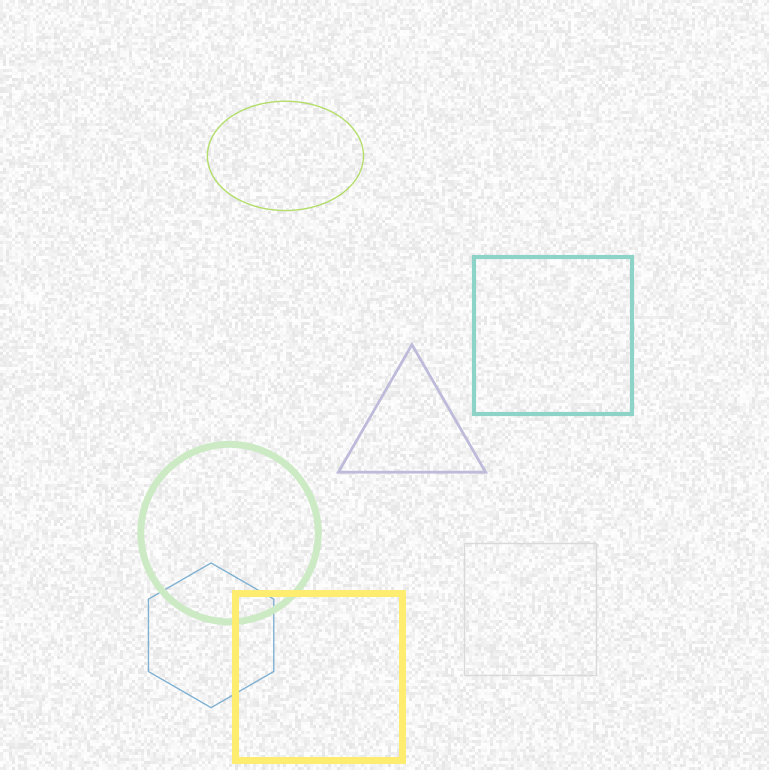[{"shape": "square", "thickness": 1.5, "radius": 0.51, "center": [0.718, 0.564]}, {"shape": "triangle", "thickness": 1, "radius": 0.55, "center": [0.535, 0.442]}, {"shape": "hexagon", "thickness": 0.5, "radius": 0.47, "center": [0.274, 0.175]}, {"shape": "oval", "thickness": 0.5, "radius": 0.51, "center": [0.371, 0.798]}, {"shape": "square", "thickness": 0.5, "radius": 0.43, "center": [0.688, 0.209]}, {"shape": "circle", "thickness": 2.5, "radius": 0.58, "center": [0.298, 0.308]}, {"shape": "square", "thickness": 2.5, "radius": 0.54, "center": [0.414, 0.121]}]